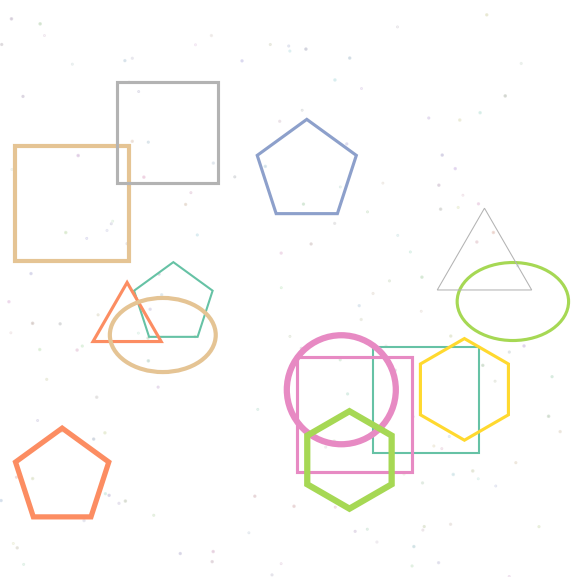[{"shape": "pentagon", "thickness": 1, "radius": 0.36, "center": [0.3, 0.474]}, {"shape": "square", "thickness": 1, "radius": 0.46, "center": [0.738, 0.307]}, {"shape": "pentagon", "thickness": 2.5, "radius": 0.42, "center": [0.108, 0.173]}, {"shape": "triangle", "thickness": 1.5, "radius": 0.34, "center": [0.22, 0.442]}, {"shape": "pentagon", "thickness": 1.5, "radius": 0.45, "center": [0.531, 0.702]}, {"shape": "circle", "thickness": 3, "radius": 0.47, "center": [0.591, 0.324]}, {"shape": "square", "thickness": 1.5, "radius": 0.5, "center": [0.613, 0.282]}, {"shape": "oval", "thickness": 1.5, "radius": 0.48, "center": [0.888, 0.477]}, {"shape": "hexagon", "thickness": 3, "radius": 0.42, "center": [0.605, 0.203]}, {"shape": "hexagon", "thickness": 1.5, "radius": 0.44, "center": [0.804, 0.325]}, {"shape": "oval", "thickness": 2, "radius": 0.46, "center": [0.282, 0.419]}, {"shape": "square", "thickness": 2, "radius": 0.5, "center": [0.125, 0.647]}, {"shape": "triangle", "thickness": 0.5, "radius": 0.47, "center": [0.839, 0.544]}, {"shape": "square", "thickness": 1.5, "radius": 0.44, "center": [0.289, 0.77]}]